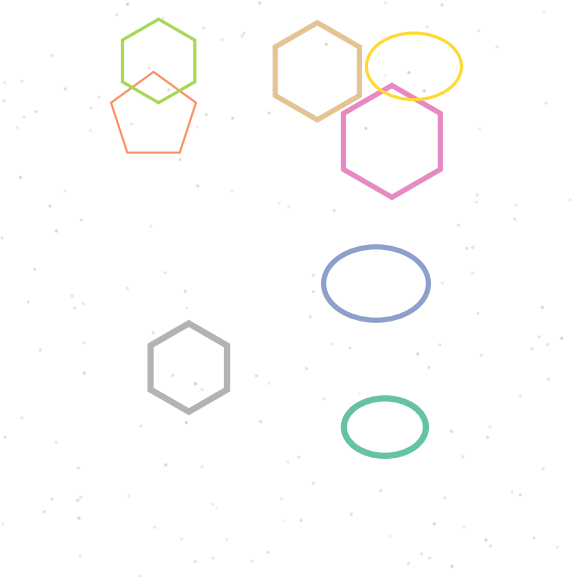[{"shape": "oval", "thickness": 3, "radius": 0.36, "center": [0.667, 0.26]}, {"shape": "pentagon", "thickness": 1, "radius": 0.39, "center": [0.266, 0.797]}, {"shape": "oval", "thickness": 2.5, "radius": 0.45, "center": [0.651, 0.508]}, {"shape": "hexagon", "thickness": 2.5, "radius": 0.48, "center": [0.679, 0.754]}, {"shape": "hexagon", "thickness": 1.5, "radius": 0.36, "center": [0.275, 0.894]}, {"shape": "oval", "thickness": 1.5, "radius": 0.41, "center": [0.717, 0.884]}, {"shape": "hexagon", "thickness": 2.5, "radius": 0.42, "center": [0.549, 0.876]}, {"shape": "hexagon", "thickness": 3, "radius": 0.38, "center": [0.327, 0.363]}]